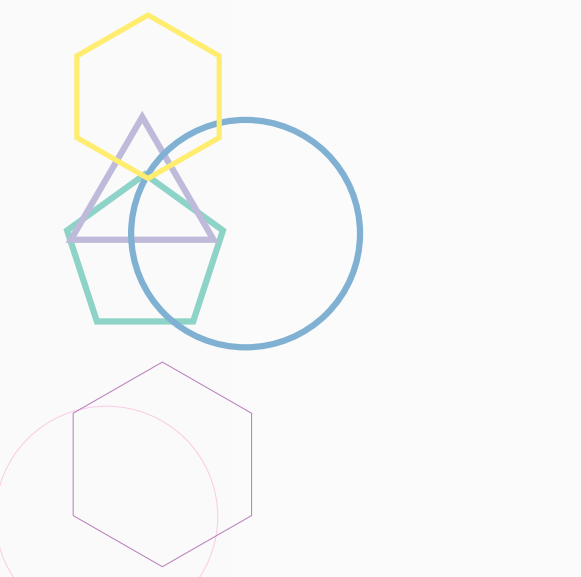[{"shape": "pentagon", "thickness": 3, "radius": 0.7, "center": [0.25, 0.556]}, {"shape": "triangle", "thickness": 3, "radius": 0.71, "center": [0.245, 0.655]}, {"shape": "circle", "thickness": 3, "radius": 0.98, "center": [0.422, 0.595]}, {"shape": "circle", "thickness": 0.5, "radius": 0.96, "center": [0.183, 0.104]}, {"shape": "hexagon", "thickness": 0.5, "radius": 0.89, "center": [0.279, 0.195]}, {"shape": "hexagon", "thickness": 2.5, "radius": 0.71, "center": [0.255, 0.832]}]